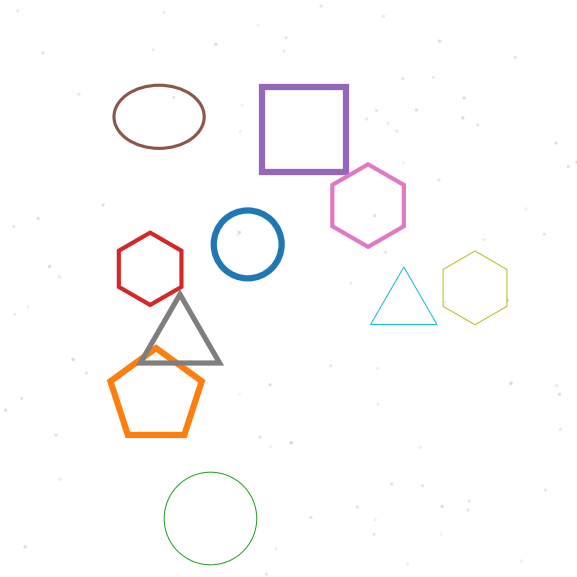[{"shape": "circle", "thickness": 3, "radius": 0.29, "center": [0.429, 0.576]}, {"shape": "pentagon", "thickness": 3, "radius": 0.42, "center": [0.27, 0.313]}, {"shape": "circle", "thickness": 0.5, "radius": 0.4, "center": [0.364, 0.101]}, {"shape": "hexagon", "thickness": 2, "radius": 0.31, "center": [0.26, 0.534]}, {"shape": "square", "thickness": 3, "radius": 0.37, "center": [0.526, 0.775]}, {"shape": "oval", "thickness": 1.5, "radius": 0.39, "center": [0.275, 0.797]}, {"shape": "hexagon", "thickness": 2, "radius": 0.36, "center": [0.637, 0.643]}, {"shape": "triangle", "thickness": 2.5, "radius": 0.4, "center": [0.312, 0.41]}, {"shape": "hexagon", "thickness": 0.5, "radius": 0.32, "center": [0.823, 0.501]}, {"shape": "triangle", "thickness": 0.5, "radius": 0.33, "center": [0.699, 0.47]}]